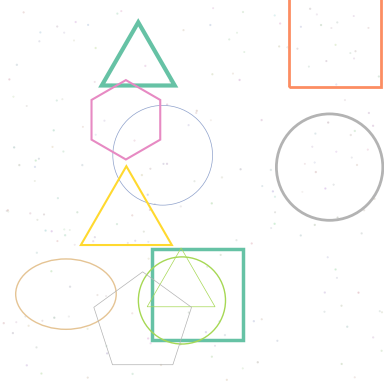[{"shape": "triangle", "thickness": 3, "radius": 0.55, "center": [0.359, 0.833]}, {"shape": "square", "thickness": 2.5, "radius": 0.59, "center": [0.513, 0.236]}, {"shape": "square", "thickness": 2, "radius": 0.6, "center": [0.869, 0.894]}, {"shape": "circle", "thickness": 0.5, "radius": 0.65, "center": [0.423, 0.597]}, {"shape": "hexagon", "thickness": 1.5, "radius": 0.52, "center": [0.327, 0.689]}, {"shape": "triangle", "thickness": 0.5, "radius": 0.51, "center": [0.47, 0.254]}, {"shape": "circle", "thickness": 1, "radius": 0.57, "center": [0.473, 0.22]}, {"shape": "triangle", "thickness": 1.5, "radius": 0.68, "center": [0.328, 0.432]}, {"shape": "oval", "thickness": 1, "radius": 0.65, "center": [0.171, 0.236]}, {"shape": "pentagon", "thickness": 0.5, "radius": 0.67, "center": [0.371, 0.161]}, {"shape": "circle", "thickness": 2, "radius": 0.69, "center": [0.856, 0.566]}]